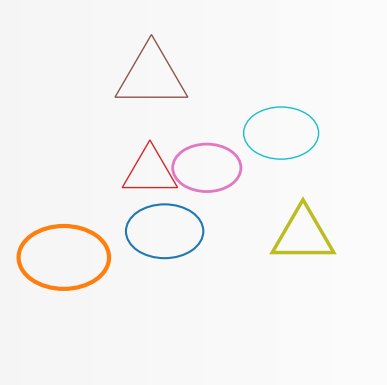[{"shape": "oval", "thickness": 1.5, "radius": 0.5, "center": [0.425, 0.399]}, {"shape": "oval", "thickness": 3, "radius": 0.58, "center": [0.165, 0.331]}, {"shape": "triangle", "thickness": 1, "radius": 0.41, "center": [0.387, 0.554]}, {"shape": "triangle", "thickness": 1, "radius": 0.54, "center": [0.391, 0.802]}, {"shape": "oval", "thickness": 2, "radius": 0.44, "center": [0.534, 0.564]}, {"shape": "triangle", "thickness": 2.5, "radius": 0.46, "center": [0.782, 0.39]}, {"shape": "oval", "thickness": 1, "radius": 0.48, "center": [0.725, 0.654]}]